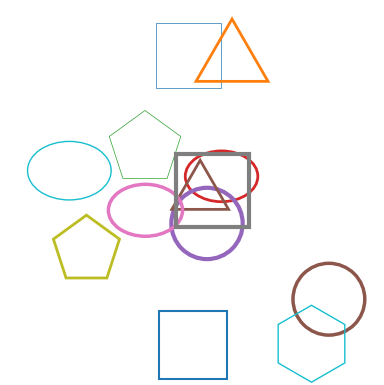[{"shape": "square", "thickness": 1.5, "radius": 0.44, "center": [0.501, 0.103]}, {"shape": "square", "thickness": 0.5, "radius": 0.42, "center": [0.489, 0.856]}, {"shape": "triangle", "thickness": 2, "radius": 0.54, "center": [0.603, 0.843]}, {"shape": "pentagon", "thickness": 0.5, "radius": 0.49, "center": [0.377, 0.615]}, {"shape": "oval", "thickness": 2, "radius": 0.47, "center": [0.575, 0.542]}, {"shape": "circle", "thickness": 3, "radius": 0.46, "center": [0.538, 0.42]}, {"shape": "triangle", "thickness": 2, "radius": 0.43, "center": [0.52, 0.499]}, {"shape": "circle", "thickness": 2.5, "radius": 0.47, "center": [0.854, 0.223]}, {"shape": "oval", "thickness": 2.5, "radius": 0.48, "center": [0.378, 0.454]}, {"shape": "square", "thickness": 3, "radius": 0.47, "center": [0.551, 0.504]}, {"shape": "pentagon", "thickness": 2, "radius": 0.45, "center": [0.225, 0.351]}, {"shape": "hexagon", "thickness": 1, "radius": 0.5, "center": [0.809, 0.107]}, {"shape": "oval", "thickness": 1, "radius": 0.54, "center": [0.18, 0.557]}]